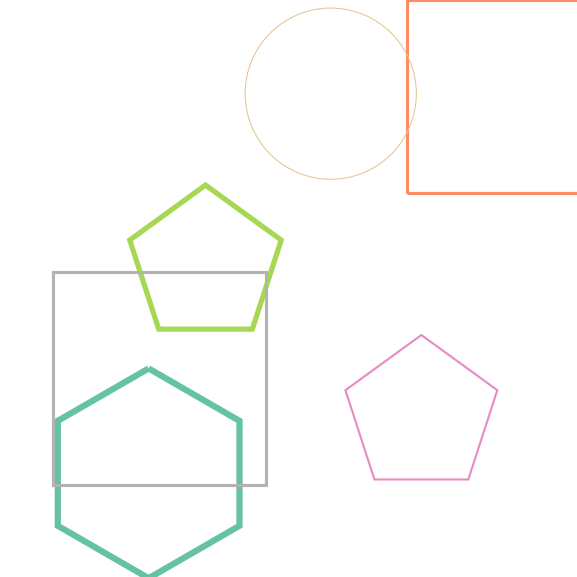[{"shape": "hexagon", "thickness": 3, "radius": 0.91, "center": [0.257, 0.18]}, {"shape": "square", "thickness": 1.5, "radius": 0.84, "center": [0.872, 0.832]}, {"shape": "pentagon", "thickness": 1, "radius": 0.69, "center": [0.73, 0.281]}, {"shape": "pentagon", "thickness": 2.5, "radius": 0.69, "center": [0.356, 0.541]}, {"shape": "circle", "thickness": 0.5, "radius": 0.74, "center": [0.573, 0.837]}, {"shape": "square", "thickness": 1.5, "radius": 0.92, "center": [0.276, 0.344]}]